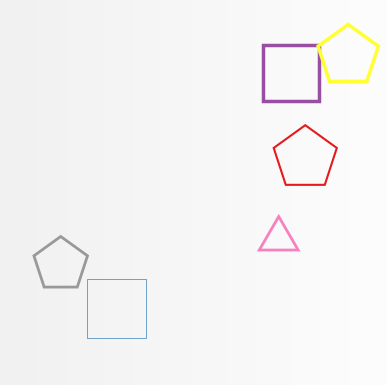[{"shape": "pentagon", "thickness": 1.5, "radius": 0.43, "center": [0.788, 0.589]}, {"shape": "square", "thickness": 0.5, "radius": 0.38, "center": [0.3, 0.199]}, {"shape": "square", "thickness": 2.5, "radius": 0.36, "center": [0.752, 0.811]}, {"shape": "pentagon", "thickness": 2.5, "radius": 0.41, "center": [0.899, 0.855]}, {"shape": "triangle", "thickness": 2, "radius": 0.29, "center": [0.719, 0.38]}, {"shape": "pentagon", "thickness": 2, "radius": 0.36, "center": [0.157, 0.313]}]